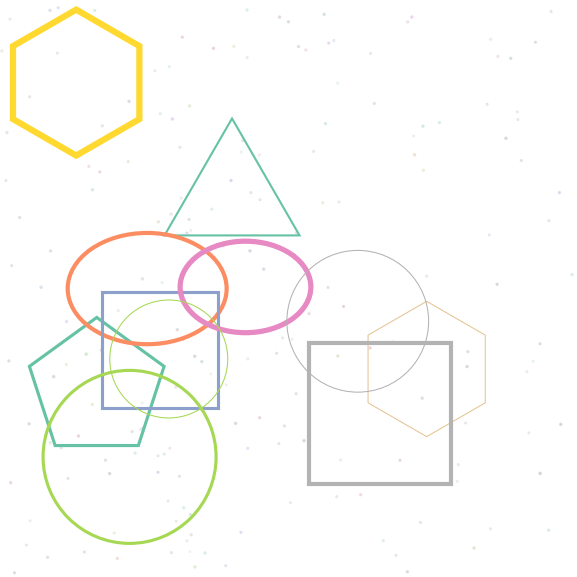[{"shape": "pentagon", "thickness": 1.5, "radius": 0.61, "center": [0.168, 0.327]}, {"shape": "triangle", "thickness": 1, "radius": 0.67, "center": [0.402, 0.659]}, {"shape": "oval", "thickness": 2, "radius": 0.69, "center": [0.255, 0.499]}, {"shape": "square", "thickness": 1.5, "radius": 0.5, "center": [0.277, 0.393]}, {"shape": "oval", "thickness": 2.5, "radius": 0.57, "center": [0.425, 0.502]}, {"shape": "circle", "thickness": 0.5, "radius": 0.51, "center": [0.292, 0.378]}, {"shape": "circle", "thickness": 1.5, "radius": 0.75, "center": [0.224, 0.208]}, {"shape": "hexagon", "thickness": 3, "radius": 0.63, "center": [0.132, 0.856]}, {"shape": "hexagon", "thickness": 0.5, "radius": 0.59, "center": [0.739, 0.36]}, {"shape": "circle", "thickness": 0.5, "radius": 0.61, "center": [0.619, 0.443]}, {"shape": "square", "thickness": 2, "radius": 0.61, "center": [0.659, 0.283]}]